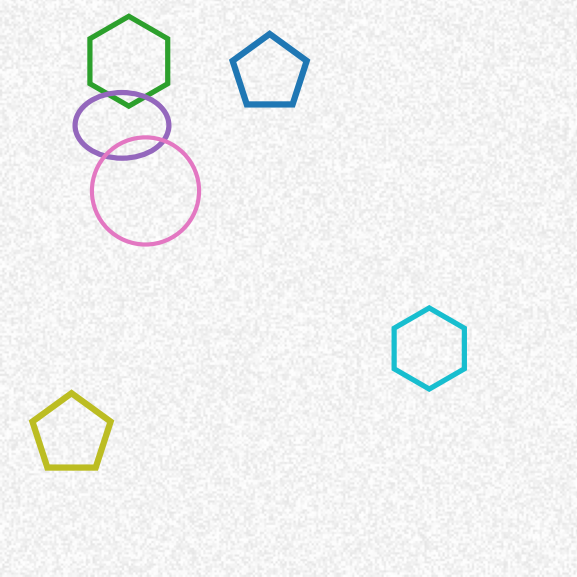[{"shape": "pentagon", "thickness": 3, "radius": 0.34, "center": [0.467, 0.873]}, {"shape": "hexagon", "thickness": 2.5, "radius": 0.39, "center": [0.223, 0.893]}, {"shape": "oval", "thickness": 2.5, "radius": 0.41, "center": [0.211, 0.782]}, {"shape": "circle", "thickness": 2, "radius": 0.46, "center": [0.252, 0.668]}, {"shape": "pentagon", "thickness": 3, "radius": 0.36, "center": [0.124, 0.247]}, {"shape": "hexagon", "thickness": 2.5, "radius": 0.35, "center": [0.743, 0.396]}]